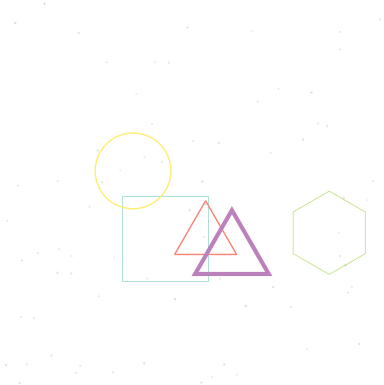[{"shape": "square", "thickness": 0.5, "radius": 0.56, "center": [0.428, 0.381]}, {"shape": "triangle", "thickness": 1, "radius": 0.46, "center": [0.534, 0.386]}, {"shape": "hexagon", "thickness": 0.5, "radius": 0.54, "center": [0.855, 0.395]}, {"shape": "triangle", "thickness": 3, "radius": 0.55, "center": [0.602, 0.344]}, {"shape": "circle", "thickness": 1, "radius": 0.49, "center": [0.346, 0.556]}]